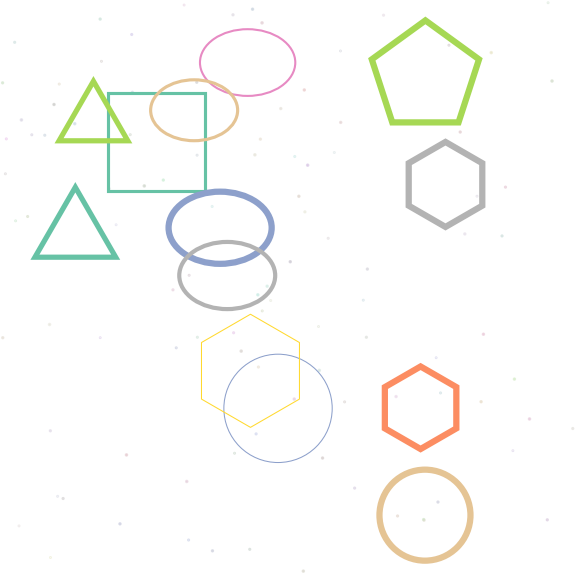[{"shape": "triangle", "thickness": 2.5, "radius": 0.4, "center": [0.13, 0.594]}, {"shape": "square", "thickness": 1.5, "radius": 0.42, "center": [0.271, 0.753]}, {"shape": "hexagon", "thickness": 3, "radius": 0.36, "center": [0.728, 0.293]}, {"shape": "oval", "thickness": 3, "radius": 0.45, "center": [0.381, 0.605]}, {"shape": "circle", "thickness": 0.5, "radius": 0.47, "center": [0.481, 0.292]}, {"shape": "oval", "thickness": 1, "radius": 0.41, "center": [0.429, 0.891]}, {"shape": "pentagon", "thickness": 3, "radius": 0.49, "center": [0.737, 0.866]}, {"shape": "triangle", "thickness": 2.5, "radius": 0.34, "center": [0.162, 0.79]}, {"shape": "hexagon", "thickness": 0.5, "radius": 0.49, "center": [0.434, 0.357]}, {"shape": "oval", "thickness": 1.5, "radius": 0.38, "center": [0.336, 0.808]}, {"shape": "circle", "thickness": 3, "radius": 0.39, "center": [0.736, 0.107]}, {"shape": "hexagon", "thickness": 3, "radius": 0.37, "center": [0.771, 0.68]}, {"shape": "oval", "thickness": 2, "radius": 0.42, "center": [0.393, 0.522]}]